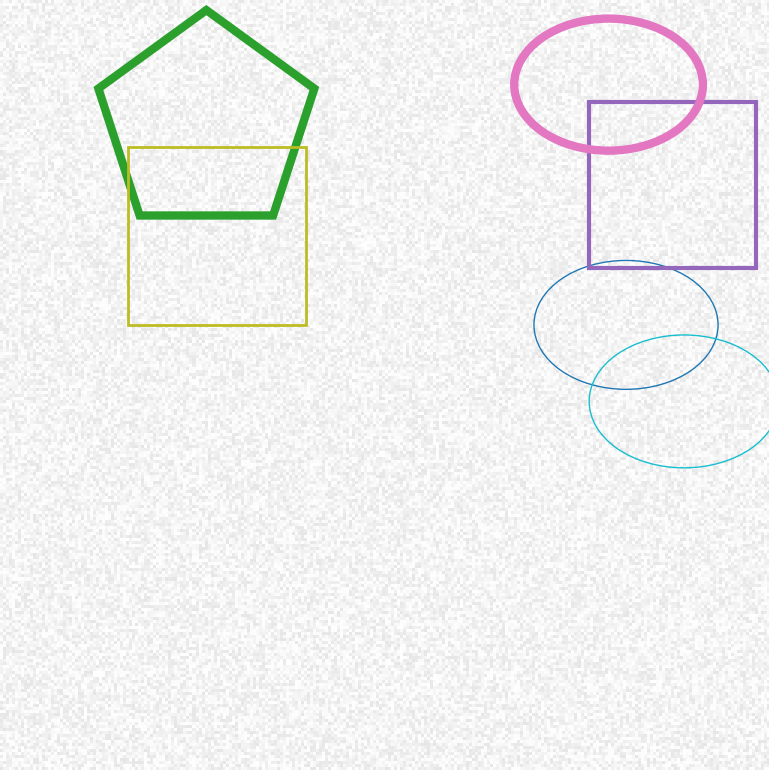[{"shape": "oval", "thickness": 0.5, "radius": 0.6, "center": [0.813, 0.578]}, {"shape": "pentagon", "thickness": 3, "radius": 0.74, "center": [0.268, 0.839]}, {"shape": "square", "thickness": 1.5, "radius": 0.54, "center": [0.873, 0.76]}, {"shape": "oval", "thickness": 3, "radius": 0.61, "center": [0.79, 0.89]}, {"shape": "square", "thickness": 1, "radius": 0.58, "center": [0.281, 0.694]}, {"shape": "oval", "thickness": 0.5, "radius": 0.62, "center": [0.888, 0.479]}]